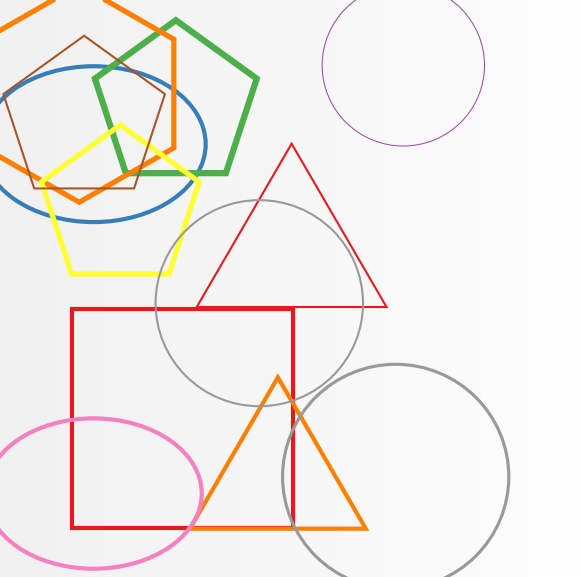[{"shape": "square", "thickness": 2, "radius": 0.95, "center": [0.314, 0.274]}, {"shape": "triangle", "thickness": 1, "radius": 0.94, "center": [0.502, 0.562]}, {"shape": "oval", "thickness": 2, "radius": 0.96, "center": [0.161, 0.75]}, {"shape": "pentagon", "thickness": 3, "radius": 0.73, "center": [0.302, 0.818]}, {"shape": "circle", "thickness": 0.5, "radius": 0.7, "center": [0.694, 0.886]}, {"shape": "triangle", "thickness": 2, "radius": 0.87, "center": [0.478, 0.171]}, {"shape": "hexagon", "thickness": 2.5, "radius": 0.94, "center": [0.136, 0.837]}, {"shape": "pentagon", "thickness": 2.5, "radius": 0.71, "center": [0.207, 0.64]}, {"shape": "pentagon", "thickness": 1, "radius": 0.73, "center": [0.145, 0.791]}, {"shape": "oval", "thickness": 2, "radius": 0.93, "center": [0.161, 0.145]}, {"shape": "circle", "thickness": 1, "radius": 0.89, "center": [0.446, 0.474]}, {"shape": "circle", "thickness": 1.5, "radius": 0.97, "center": [0.681, 0.174]}]